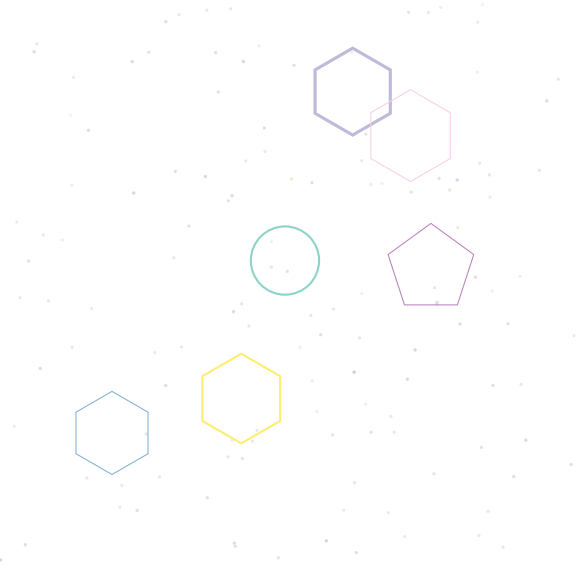[{"shape": "circle", "thickness": 1, "radius": 0.3, "center": [0.493, 0.548]}, {"shape": "hexagon", "thickness": 1.5, "radius": 0.38, "center": [0.611, 0.841]}, {"shape": "hexagon", "thickness": 0.5, "radius": 0.36, "center": [0.194, 0.249]}, {"shape": "hexagon", "thickness": 0.5, "radius": 0.4, "center": [0.711, 0.764]}, {"shape": "pentagon", "thickness": 0.5, "radius": 0.39, "center": [0.746, 0.534]}, {"shape": "hexagon", "thickness": 1, "radius": 0.39, "center": [0.418, 0.309]}]